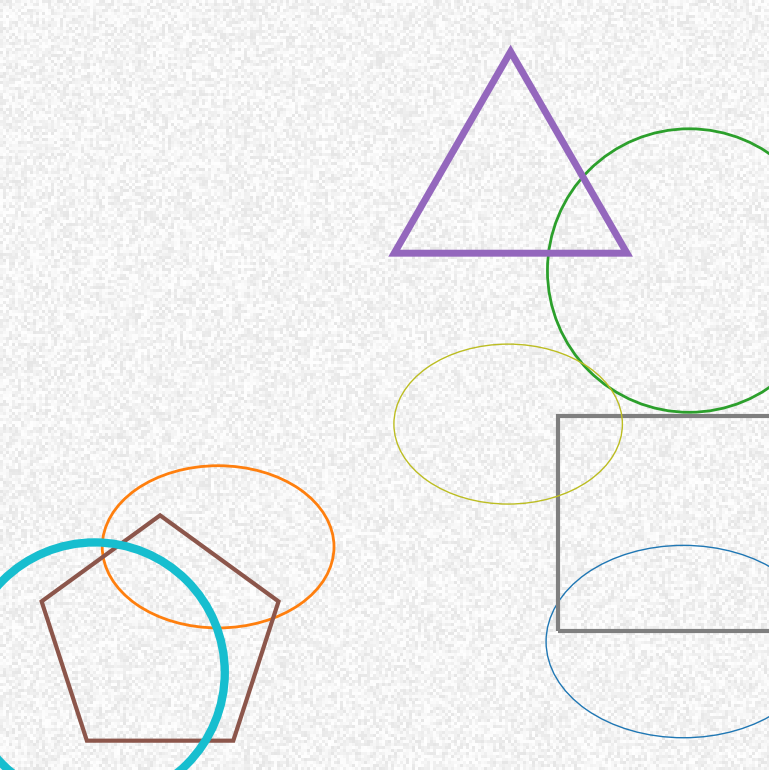[{"shape": "oval", "thickness": 0.5, "radius": 0.89, "center": [0.888, 0.167]}, {"shape": "oval", "thickness": 1, "radius": 0.75, "center": [0.283, 0.29]}, {"shape": "circle", "thickness": 1, "radius": 0.92, "center": [0.895, 0.649]}, {"shape": "triangle", "thickness": 2.5, "radius": 0.87, "center": [0.663, 0.758]}, {"shape": "pentagon", "thickness": 1.5, "radius": 0.81, "center": [0.208, 0.169]}, {"shape": "square", "thickness": 1.5, "radius": 0.7, "center": [0.864, 0.32]}, {"shape": "oval", "thickness": 0.5, "radius": 0.74, "center": [0.66, 0.449]}, {"shape": "circle", "thickness": 3, "radius": 0.84, "center": [0.123, 0.127]}]